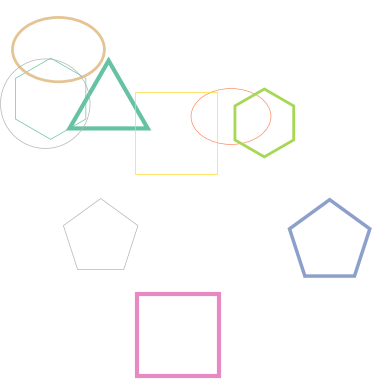[{"shape": "hexagon", "thickness": 0.5, "radius": 0.53, "center": [0.132, 0.744]}, {"shape": "triangle", "thickness": 3, "radius": 0.59, "center": [0.282, 0.725]}, {"shape": "oval", "thickness": 0.5, "radius": 0.52, "center": [0.6, 0.697]}, {"shape": "pentagon", "thickness": 2.5, "radius": 0.55, "center": [0.856, 0.372]}, {"shape": "square", "thickness": 3, "radius": 0.53, "center": [0.462, 0.13]}, {"shape": "hexagon", "thickness": 2, "radius": 0.44, "center": [0.687, 0.681]}, {"shape": "square", "thickness": 0.5, "radius": 0.53, "center": [0.457, 0.655]}, {"shape": "oval", "thickness": 2, "radius": 0.6, "center": [0.152, 0.871]}, {"shape": "pentagon", "thickness": 0.5, "radius": 0.51, "center": [0.262, 0.382]}, {"shape": "circle", "thickness": 0.5, "radius": 0.58, "center": [0.118, 0.731]}]